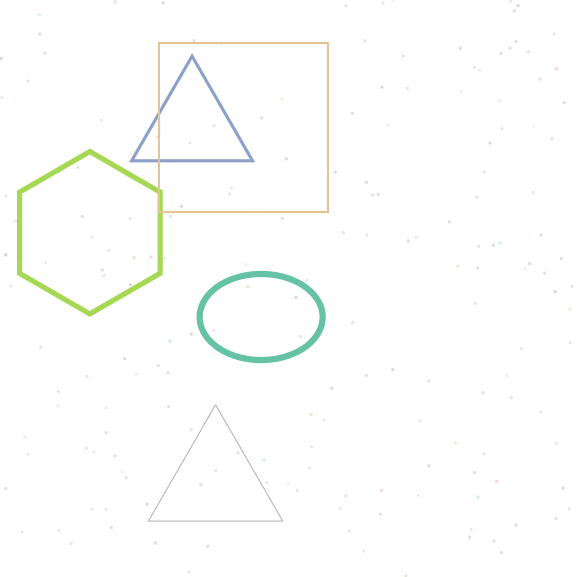[{"shape": "oval", "thickness": 3, "radius": 0.53, "center": [0.452, 0.45]}, {"shape": "triangle", "thickness": 1.5, "radius": 0.6, "center": [0.333, 0.781]}, {"shape": "hexagon", "thickness": 2.5, "radius": 0.7, "center": [0.156, 0.596]}, {"shape": "square", "thickness": 1, "radius": 0.73, "center": [0.422, 0.779]}, {"shape": "triangle", "thickness": 0.5, "radius": 0.67, "center": [0.373, 0.164]}]